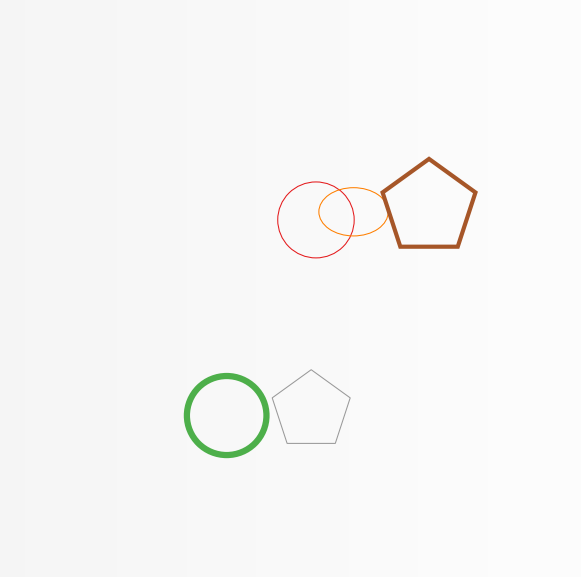[{"shape": "circle", "thickness": 0.5, "radius": 0.33, "center": [0.544, 0.618]}, {"shape": "circle", "thickness": 3, "radius": 0.34, "center": [0.39, 0.28]}, {"shape": "oval", "thickness": 0.5, "radius": 0.3, "center": [0.608, 0.632]}, {"shape": "pentagon", "thickness": 2, "radius": 0.42, "center": [0.738, 0.64]}, {"shape": "pentagon", "thickness": 0.5, "radius": 0.35, "center": [0.535, 0.288]}]